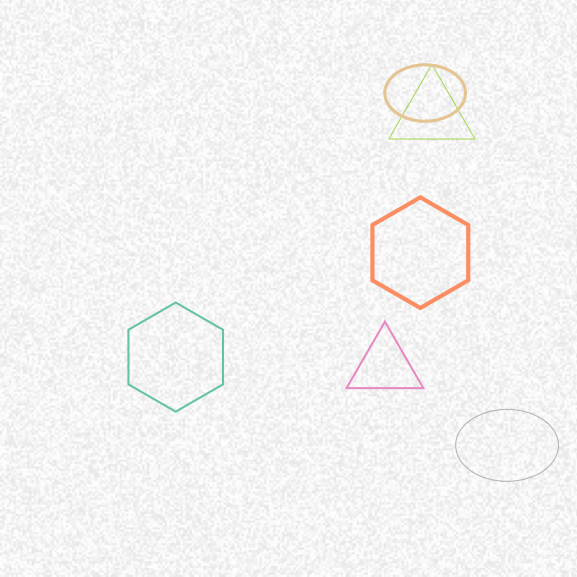[{"shape": "hexagon", "thickness": 1, "radius": 0.47, "center": [0.304, 0.381]}, {"shape": "hexagon", "thickness": 2, "radius": 0.48, "center": [0.728, 0.562]}, {"shape": "triangle", "thickness": 1, "radius": 0.38, "center": [0.667, 0.365]}, {"shape": "triangle", "thickness": 0.5, "radius": 0.43, "center": [0.748, 0.801]}, {"shape": "oval", "thickness": 1.5, "radius": 0.35, "center": [0.736, 0.838]}, {"shape": "oval", "thickness": 0.5, "radius": 0.45, "center": [0.878, 0.228]}]